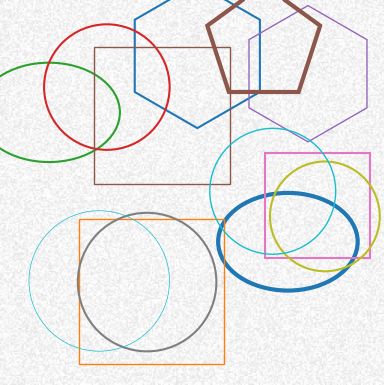[{"shape": "hexagon", "thickness": 1.5, "radius": 0.94, "center": [0.512, 0.855]}, {"shape": "oval", "thickness": 3, "radius": 0.91, "center": [0.748, 0.372]}, {"shape": "square", "thickness": 1, "radius": 0.94, "center": [0.394, 0.242]}, {"shape": "oval", "thickness": 1.5, "radius": 0.92, "center": [0.127, 0.708]}, {"shape": "circle", "thickness": 1.5, "radius": 0.82, "center": [0.278, 0.774]}, {"shape": "hexagon", "thickness": 1, "radius": 0.88, "center": [0.8, 0.809]}, {"shape": "pentagon", "thickness": 3, "radius": 0.77, "center": [0.685, 0.886]}, {"shape": "square", "thickness": 1, "radius": 0.89, "center": [0.42, 0.7]}, {"shape": "square", "thickness": 1.5, "radius": 0.68, "center": [0.825, 0.466]}, {"shape": "circle", "thickness": 1.5, "radius": 0.9, "center": [0.382, 0.267]}, {"shape": "circle", "thickness": 1.5, "radius": 0.71, "center": [0.844, 0.438]}, {"shape": "circle", "thickness": 1, "radius": 0.82, "center": [0.708, 0.503]}, {"shape": "circle", "thickness": 0.5, "radius": 0.91, "center": [0.258, 0.27]}]